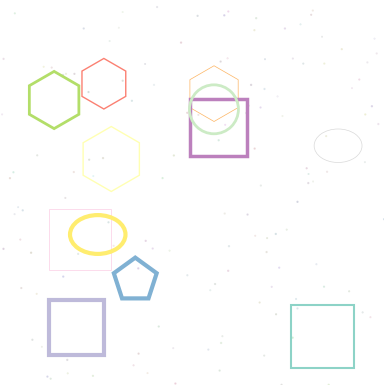[{"shape": "square", "thickness": 1.5, "radius": 0.41, "center": [0.837, 0.125]}, {"shape": "hexagon", "thickness": 1, "radius": 0.42, "center": [0.289, 0.587]}, {"shape": "square", "thickness": 3, "radius": 0.36, "center": [0.198, 0.149]}, {"shape": "hexagon", "thickness": 1, "radius": 0.33, "center": [0.27, 0.783]}, {"shape": "pentagon", "thickness": 3, "radius": 0.29, "center": [0.351, 0.272]}, {"shape": "hexagon", "thickness": 0.5, "radius": 0.36, "center": [0.556, 0.757]}, {"shape": "hexagon", "thickness": 2, "radius": 0.37, "center": [0.141, 0.74]}, {"shape": "square", "thickness": 0.5, "radius": 0.4, "center": [0.208, 0.378]}, {"shape": "oval", "thickness": 0.5, "radius": 0.31, "center": [0.878, 0.621]}, {"shape": "square", "thickness": 2.5, "radius": 0.37, "center": [0.568, 0.669]}, {"shape": "circle", "thickness": 2, "radius": 0.32, "center": [0.556, 0.716]}, {"shape": "oval", "thickness": 3, "radius": 0.36, "center": [0.254, 0.391]}]